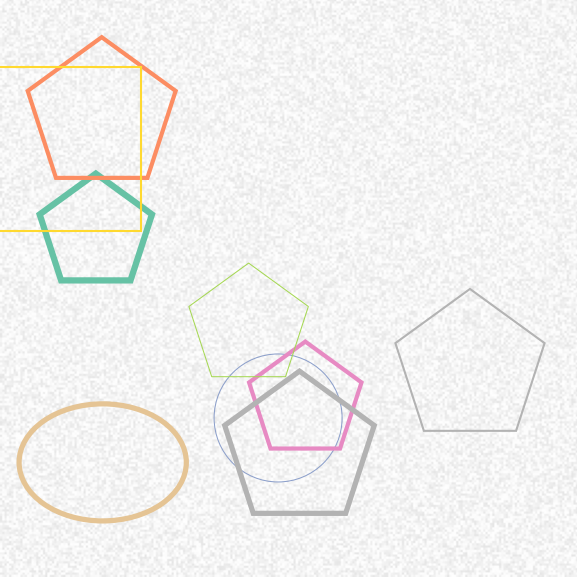[{"shape": "pentagon", "thickness": 3, "radius": 0.51, "center": [0.166, 0.596]}, {"shape": "pentagon", "thickness": 2, "radius": 0.67, "center": [0.176, 0.8]}, {"shape": "circle", "thickness": 0.5, "radius": 0.55, "center": [0.482, 0.275]}, {"shape": "pentagon", "thickness": 2, "radius": 0.51, "center": [0.529, 0.305]}, {"shape": "pentagon", "thickness": 0.5, "radius": 0.54, "center": [0.431, 0.435]}, {"shape": "square", "thickness": 1, "radius": 0.71, "center": [0.102, 0.741]}, {"shape": "oval", "thickness": 2.5, "radius": 0.72, "center": [0.178, 0.198]}, {"shape": "pentagon", "thickness": 2.5, "radius": 0.68, "center": [0.519, 0.22]}, {"shape": "pentagon", "thickness": 1, "radius": 0.68, "center": [0.814, 0.363]}]